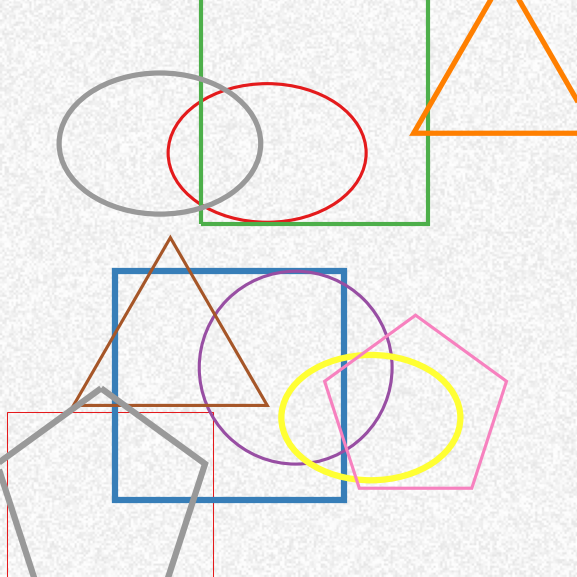[{"shape": "square", "thickness": 0.5, "radius": 0.89, "center": [0.19, 0.108]}, {"shape": "oval", "thickness": 1.5, "radius": 0.86, "center": [0.463, 0.734]}, {"shape": "square", "thickness": 3, "radius": 0.99, "center": [0.398, 0.332]}, {"shape": "square", "thickness": 2, "radius": 0.98, "center": [0.544, 0.808]}, {"shape": "circle", "thickness": 1.5, "radius": 0.83, "center": [0.512, 0.362]}, {"shape": "triangle", "thickness": 2.5, "radius": 0.91, "center": [0.874, 0.86]}, {"shape": "oval", "thickness": 3, "radius": 0.77, "center": [0.642, 0.276]}, {"shape": "triangle", "thickness": 1.5, "radius": 0.97, "center": [0.295, 0.394]}, {"shape": "pentagon", "thickness": 1.5, "radius": 0.83, "center": [0.72, 0.288]}, {"shape": "pentagon", "thickness": 3, "radius": 0.95, "center": [0.175, 0.137]}, {"shape": "oval", "thickness": 2.5, "radius": 0.87, "center": [0.277, 0.751]}]